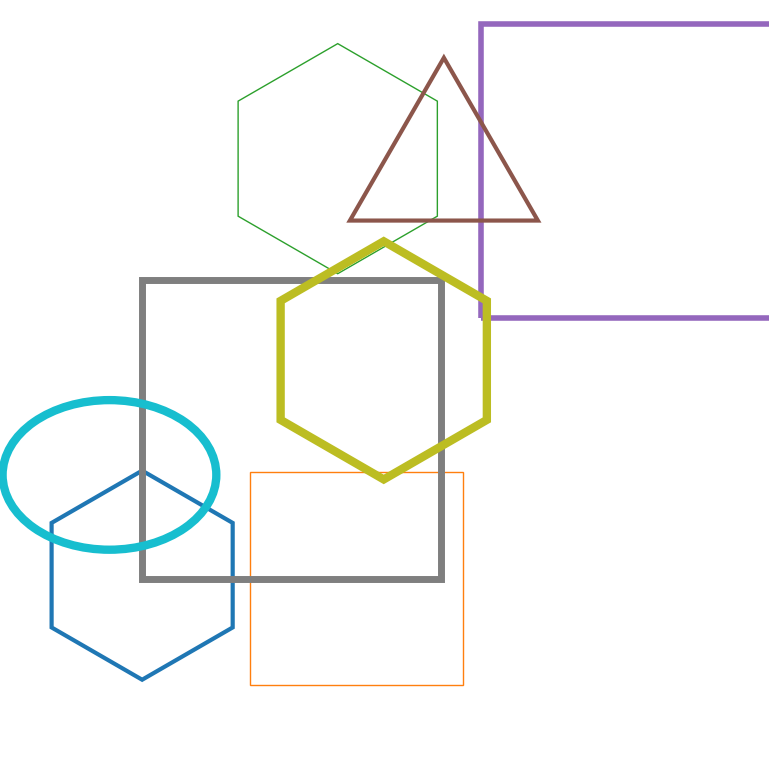[{"shape": "hexagon", "thickness": 1.5, "radius": 0.68, "center": [0.185, 0.253]}, {"shape": "square", "thickness": 0.5, "radius": 0.69, "center": [0.463, 0.249]}, {"shape": "hexagon", "thickness": 0.5, "radius": 0.75, "center": [0.439, 0.794]}, {"shape": "square", "thickness": 2, "radius": 0.95, "center": [0.816, 0.778]}, {"shape": "triangle", "thickness": 1.5, "radius": 0.7, "center": [0.576, 0.784]}, {"shape": "square", "thickness": 2.5, "radius": 0.97, "center": [0.379, 0.443]}, {"shape": "hexagon", "thickness": 3, "radius": 0.77, "center": [0.498, 0.532]}, {"shape": "oval", "thickness": 3, "radius": 0.69, "center": [0.142, 0.383]}]